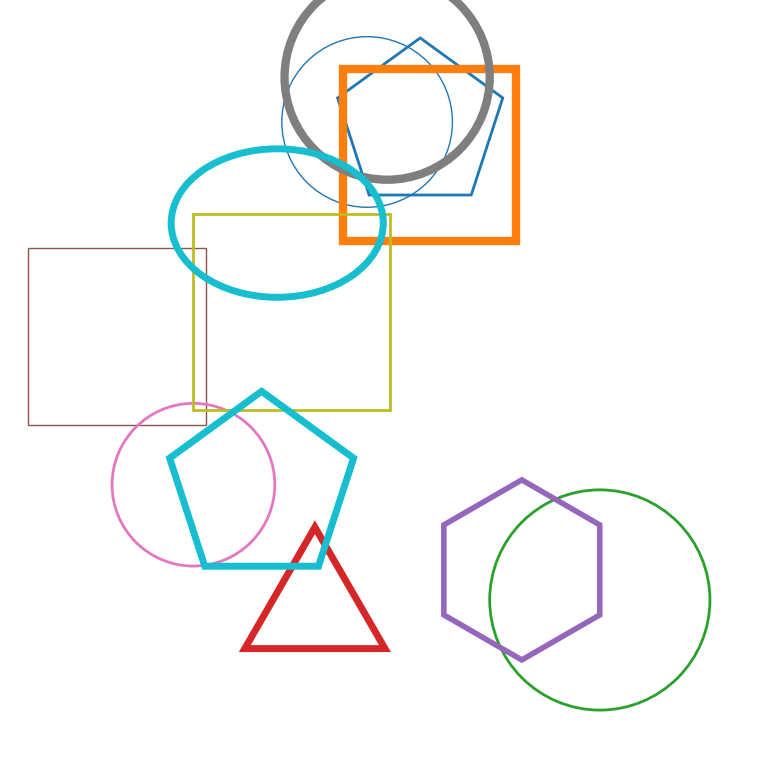[{"shape": "circle", "thickness": 0.5, "radius": 0.55, "center": [0.477, 0.842]}, {"shape": "pentagon", "thickness": 1, "radius": 0.56, "center": [0.546, 0.838]}, {"shape": "square", "thickness": 3, "radius": 0.56, "center": [0.558, 0.799]}, {"shape": "circle", "thickness": 1, "radius": 0.72, "center": [0.779, 0.221]}, {"shape": "triangle", "thickness": 2.5, "radius": 0.53, "center": [0.409, 0.21]}, {"shape": "hexagon", "thickness": 2, "radius": 0.58, "center": [0.678, 0.26]}, {"shape": "square", "thickness": 0.5, "radius": 0.58, "center": [0.152, 0.563]}, {"shape": "circle", "thickness": 1, "radius": 0.53, "center": [0.251, 0.371]}, {"shape": "circle", "thickness": 3, "radius": 0.67, "center": [0.503, 0.9]}, {"shape": "square", "thickness": 1, "radius": 0.64, "center": [0.379, 0.595]}, {"shape": "oval", "thickness": 2.5, "radius": 0.69, "center": [0.36, 0.71]}, {"shape": "pentagon", "thickness": 2.5, "radius": 0.63, "center": [0.34, 0.366]}]